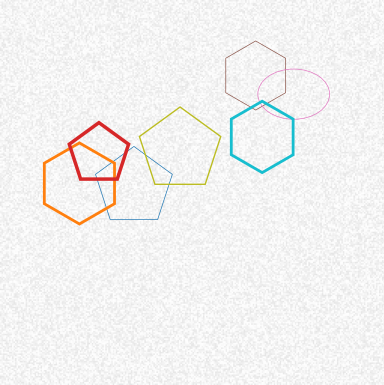[{"shape": "pentagon", "thickness": 0.5, "radius": 0.52, "center": [0.348, 0.515]}, {"shape": "hexagon", "thickness": 2, "radius": 0.53, "center": [0.206, 0.524]}, {"shape": "pentagon", "thickness": 2.5, "radius": 0.4, "center": [0.257, 0.6]}, {"shape": "hexagon", "thickness": 0.5, "radius": 0.45, "center": [0.664, 0.804]}, {"shape": "oval", "thickness": 0.5, "radius": 0.47, "center": [0.763, 0.755]}, {"shape": "pentagon", "thickness": 1, "radius": 0.56, "center": [0.468, 0.611]}, {"shape": "hexagon", "thickness": 2, "radius": 0.46, "center": [0.681, 0.644]}]